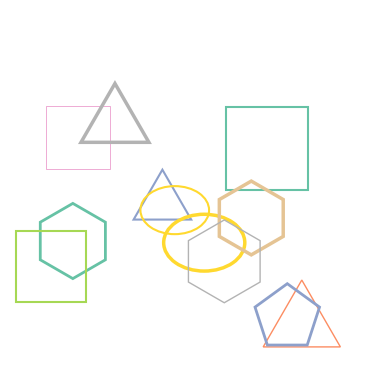[{"shape": "hexagon", "thickness": 2, "radius": 0.49, "center": [0.189, 0.374]}, {"shape": "square", "thickness": 1.5, "radius": 0.53, "center": [0.694, 0.614]}, {"shape": "triangle", "thickness": 1, "radius": 0.58, "center": [0.784, 0.157]}, {"shape": "triangle", "thickness": 1.5, "radius": 0.43, "center": [0.422, 0.473]}, {"shape": "pentagon", "thickness": 2, "radius": 0.44, "center": [0.746, 0.175]}, {"shape": "square", "thickness": 0.5, "radius": 0.41, "center": [0.203, 0.644]}, {"shape": "square", "thickness": 1.5, "radius": 0.46, "center": [0.132, 0.308]}, {"shape": "oval", "thickness": 1.5, "radius": 0.45, "center": [0.454, 0.454]}, {"shape": "oval", "thickness": 2.5, "radius": 0.53, "center": [0.53, 0.37]}, {"shape": "hexagon", "thickness": 2.5, "radius": 0.48, "center": [0.653, 0.434]}, {"shape": "triangle", "thickness": 2.5, "radius": 0.51, "center": [0.299, 0.681]}, {"shape": "hexagon", "thickness": 1, "radius": 0.54, "center": [0.583, 0.321]}]